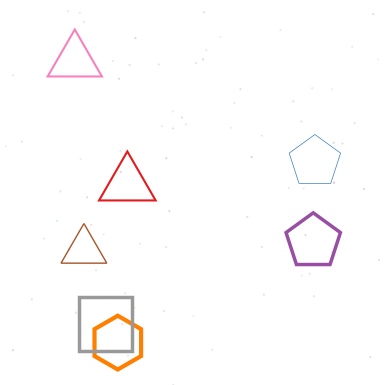[{"shape": "triangle", "thickness": 1.5, "radius": 0.42, "center": [0.331, 0.522]}, {"shape": "pentagon", "thickness": 0.5, "radius": 0.35, "center": [0.818, 0.581]}, {"shape": "pentagon", "thickness": 2.5, "radius": 0.37, "center": [0.814, 0.373]}, {"shape": "hexagon", "thickness": 3, "radius": 0.35, "center": [0.306, 0.11]}, {"shape": "triangle", "thickness": 1, "radius": 0.34, "center": [0.218, 0.351]}, {"shape": "triangle", "thickness": 1.5, "radius": 0.41, "center": [0.194, 0.842]}, {"shape": "square", "thickness": 2.5, "radius": 0.35, "center": [0.274, 0.158]}]